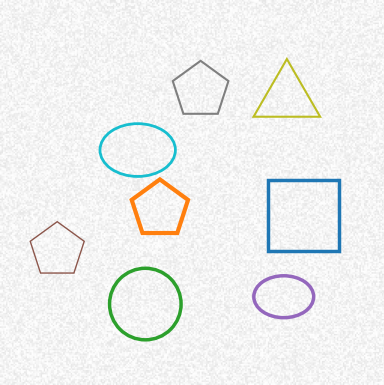[{"shape": "square", "thickness": 2.5, "radius": 0.46, "center": [0.789, 0.441]}, {"shape": "pentagon", "thickness": 3, "radius": 0.38, "center": [0.415, 0.457]}, {"shape": "circle", "thickness": 2.5, "radius": 0.46, "center": [0.377, 0.21]}, {"shape": "oval", "thickness": 2.5, "radius": 0.39, "center": [0.737, 0.229]}, {"shape": "pentagon", "thickness": 1, "radius": 0.37, "center": [0.149, 0.35]}, {"shape": "pentagon", "thickness": 1.5, "radius": 0.38, "center": [0.521, 0.766]}, {"shape": "triangle", "thickness": 1.5, "radius": 0.5, "center": [0.745, 0.747]}, {"shape": "oval", "thickness": 2, "radius": 0.49, "center": [0.358, 0.61]}]